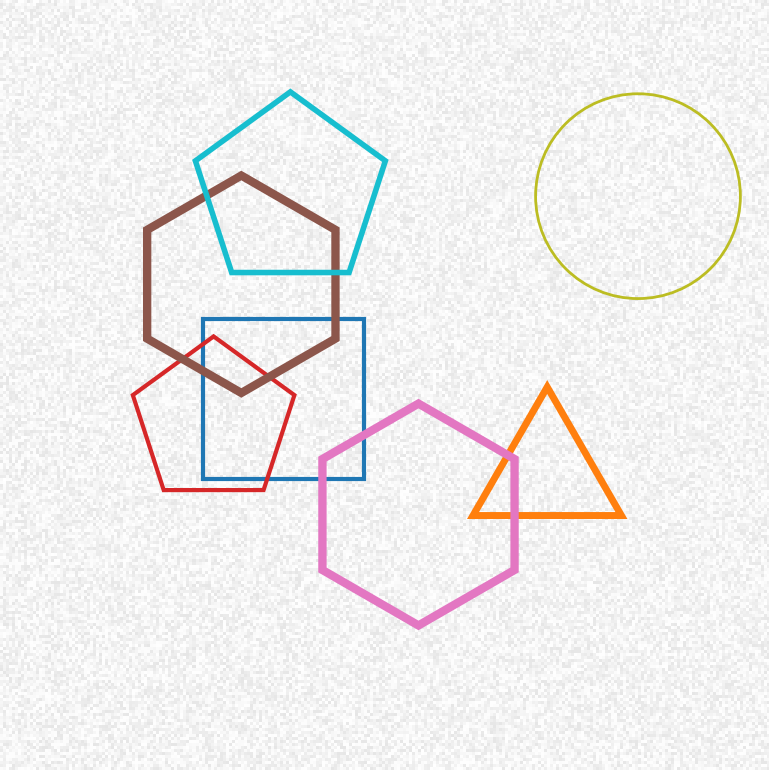[{"shape": "square", "thickness": 1.5, "radius": 0.52, "center": [0.368, 0.481]}, {"shape": "triangle", "thickness": 2.5, "radius": 0.56, "center": [0.711, 0.386]}, {"shape": "pentagon", "thickness": 1.5, "radius": 0.55, "center": [0.277, 0.453]}, {"shape": "hexagon", "thickness": 3, "radius": 0.71, "center": [0.313, 0.631]}, {"shape": "hexagon", "thickness": 3, "radius": 0.72, "center": [0.543, 0.332]}, {"shape": "circle", "thickness": 1, "radius": 0.66, "center": [0.829, 0.745]}, {"shape": "pentagon", "thickness": 2, "radius": 0.65, "center": [0.377, 0.751]}]